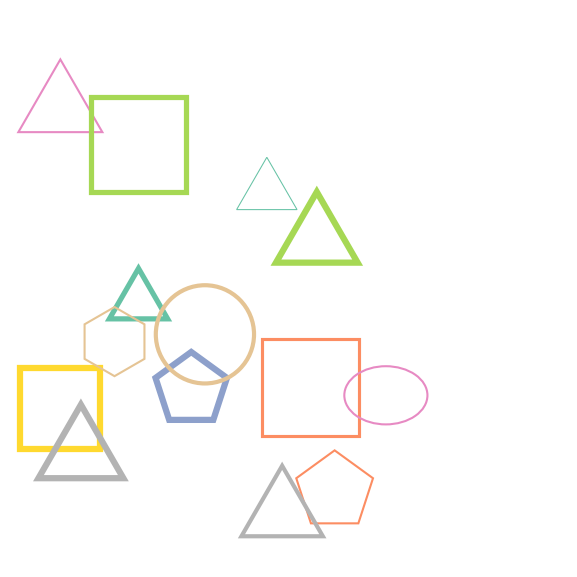[{"shape": "triangle", "thickness": 2.5, "radius": 0.29, "center": [0.24, 0.476]}, {"shape": "triangle", "thickness": 0.5, "radius": 0.3, "center": [0.462, 0.666]}, {"shape": "square", "thickness": 1.5, "radius": 0.42, "center": [0.537, 0.329]}, {"shape": "pentagon", "thickness": 1, "radius": 0.35, "center": [0.579, 0.149]}, {"shape": "pentagon", "thickness": 3, "radius": 0.32, "center": [0.331, 0.325]}, {"shape": "triangle", "thickness": 1, "radius": 0.42, "center": [0.105, 0.812]}, {"shape": "oval", "thickness": 1, "radius": 0.36, "center": [0.668, 0.315]}, {"shape": "square", "thickness": 2.5, "radius": 0.41, "center": [0.24, 0.749]}, {"shape": "triangle", "thickness": 3, "radius": 0.41, "center": [0.549, 0.585]}, {"shape": "square", "thickness": 3, "radius": 0.35, "center": [0.104, 0.292]}, {"shape": "hexagon", "thickness": 1, "radius": 0.3, "center": [0.198, 0.408]}, {"shape": "circle", "thickness": 2, "radius": 0.43, "center": [0.355, 0.42]}, {"shape": "triangle", "thickness": 2, "radius": 0.41, "center": [0.489, 0.111]}, {"shape": "triangle", "thickness": 3, "radius": 0.42, "center": [0.14, 0.214]}]